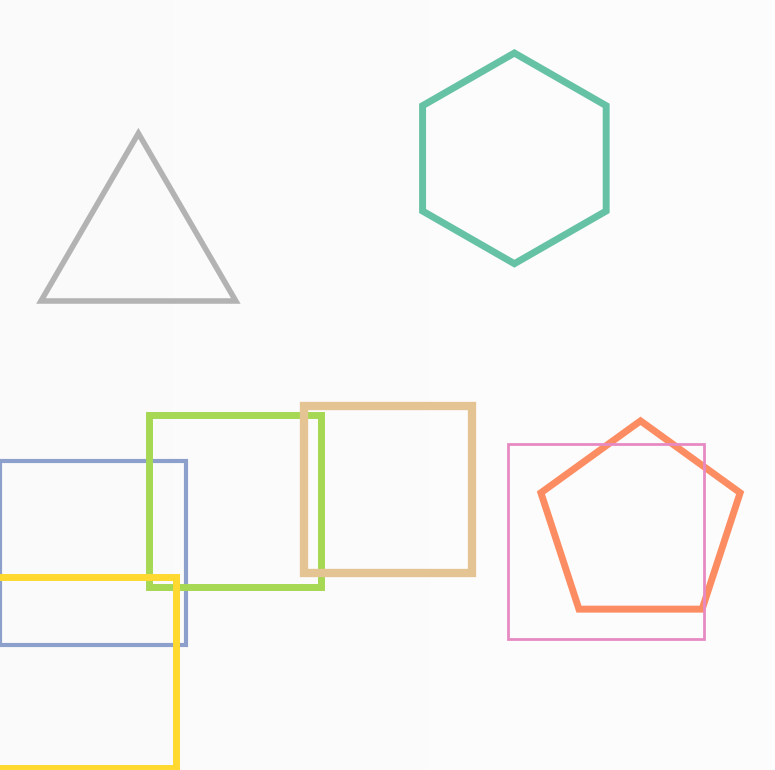[{"shape": "hexagon", "thickness": 2.5, "radius": 0.68, "center": [0.664, 0.794]}, {"shape": "pentagon", "thickness": 2.5, "radius": 0.68, "center": [0.826, 0.318]}, {"shape": "square", "thickness": 1.5, "radius": 0.6, "center": [0.12, 0.282]}, {"shape": "square", "thickness": 1, "radius": 0.63, "center": [0.782, 0.297]}, {"shape": "square", "thickness": 2.5, "radius": 0.56, "center": [0.303, 0.35]}, {"shape": "square", "thickness": 2.5, "radius": 0.62, "center": [0.103, 0.127]}, {"shape": "square", "thickness": 3, "radius": 0.54, "center": [0.501, 0.364]}, {"shape": "triangle", "thickness": 2, "radius": 0.73, "center": [0.179, 0.682]}]